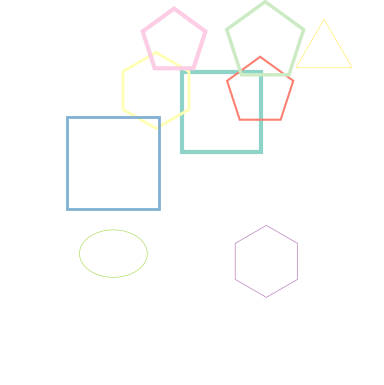[{"shape": "square", "thickness": 3, "radius": 0.52, "center": [0.575, 0.71]}, {"shape": "hexagon", "thickness": 2, "radius": 0.49, "center": [0.405, 0.765]}, {"shape": "pentagon", "thickness": 1.5, "radius": 0.45, "center": [0.676, 0.762]}, {"shape": "square", "thickness": 2, "radius": 0.6, "center": [0.293, 0.576]}, {"shape": "oval", "thickness": 0.5, "radius": 0.44, "center": [0.295, 0.341]}, {"shape": "pentagon", "thickness": 3, "radius": 0.43, "center": [0.452, 0.892]}, {"shape": "hexagon", "thickness": 0.5, "radius": 0.47, "center": [0.692, 0.321]}, {"shape": "pentagon", "thickness": 2.5, "radius": 0.52, "center": [0.689, 0.891]}, {"shape": "triangle", "thickness": 0.5, "radius": 0.42, "center": [0.842, 0.866]}]